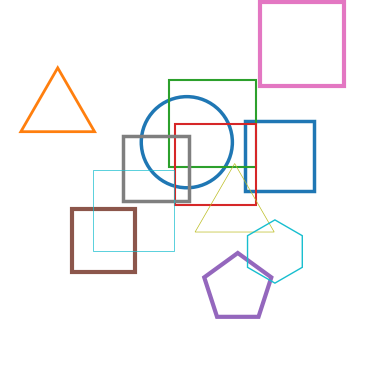[{"shape": "square", "thickness": 2.5, "radius": 0.45, "center": [0.726, 0.595]}, {"shape": "circle", "thickness": 2.5, "radius": 0.59, "center": [0.485, 0.631]}, {"shape": "triangle", "thickness": 2, "radius": 0.55, "center": [0.15, 0.713]}, {"shape": "square", "thickness": 1.5, "radius": 0.56, "center": [0.551, 0.679]}, {"shape": "square", "thickness": 1.5, "radius": 0.53, "center": [0.559, 0.573]}, {"shape": "pentagon", "thickness": 3, "radius": 0.46, "center": [0.618, 0.251]}, {"shape": "square", "thickness": 3, "radius": 0.41, "center": [0.27, 0.375]}, {"shape": "square", "thickness": 3, "radius": 0.54, "center": [0.785, 0.886]}, {"shape": "square", "thickness": 2.5, "radius": 0.42, "center": [0.405, 0.562]}, {"shape": "triangle", "thickness": 0.5, "radius": 0.59, "center": [0.609, 0.457]}, {"shape": "square", "thickness": 0.5, "radius": 0.52, "center": [0.347, 0.453]}, {"shape": "hexagon", "thickness": 1, "radius": 0.41, "center": [0.714, 0.347]}]